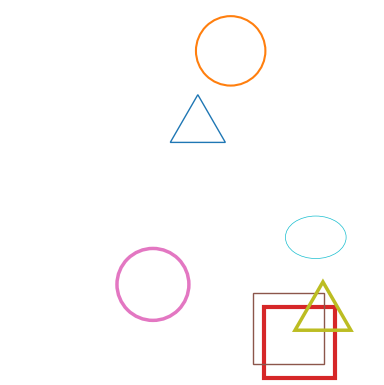[{"shape": "triangle", "thickness": 1, "radius": 0.41, "center": [0.514, 0.671]}, {"shape": "circle", "thickness": 1.5, "radius": 0.45, "center": [0.599, 0.868]}, {"shape": "square", "thickness": 3, "radius": 0.46, "center": [0.778, 0.109]}, {"shape": "square", "thickness": 1, "radius": 0.46, "center": [0.749, 0.146]}, {"shape": "circle", "thickness": 2.5, "radius": 0.47, "center": [0.397, 0.261]}, {"shape": "triangle", "thickness": 2.5, "radius": 0.42, "center": [0.839, 0.184]}, {"shape": "oval", "thickness": 0.5, "radius": 0.39, "center": [0.82, 0.384]}]